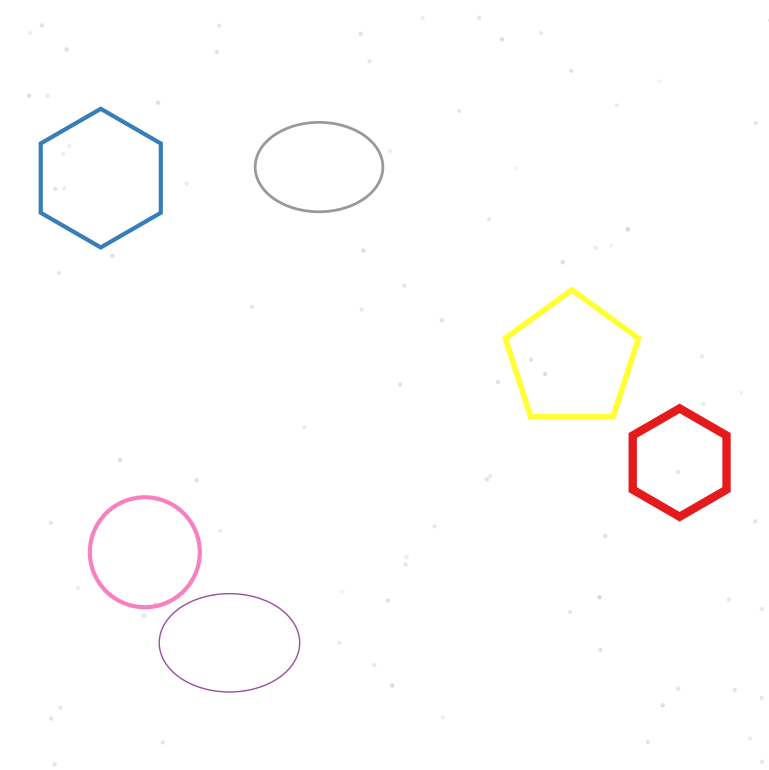[{"shape": "hexagon", "thickness": 3, "radius": 0.35, "center": [0.883, 0.399]}, {"shape": "hexagon", "thickness": 1.5, "radius": 0.45, "center": [0.131, 0.769]}, {"shape": "oval", "thickness": 0.5, "radius": 0.46, "center": [0.298, 0.165]}, {"shape": "pentagon", "thickness": 2, "radius": 0.46, "center": [0.743, 0.533]}, {"shape": "circle", "thickness": 1.5, "radius": 0.36, "center": [0.188, 0.283]}, {"shape": "oval", "thickness": 1, "radius": 0.41, "center": [0.414, 0.783]}]